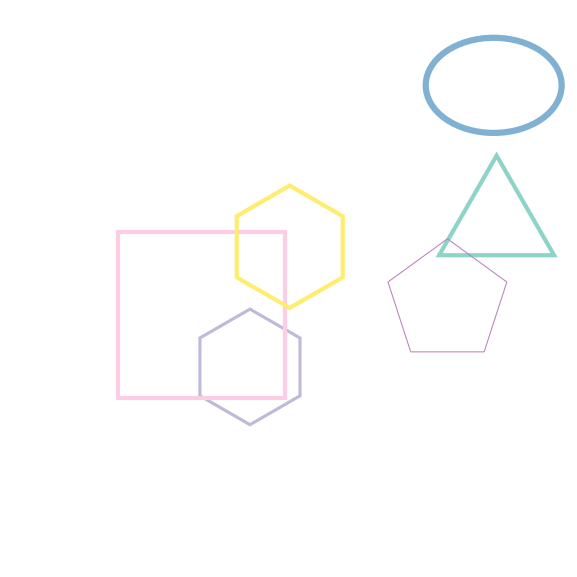[{"shape": "triangle", "thickness": 2, "radius": 0.57, "center": [0.86, 0.615]}, {"shape": "hexagon", "thickness": 1.5, "radius": 0.5, "center": [0.433, 0.364]}, {"shape": "oval", "thickness": 3, "radius": 0.59, "center": [0.855, 0.851]}, {"shape": "square", "thickness": 2, "radius": 0.72, "center": [0.349, 0.453]}, {"shape": "pentagon", "thickness": 0.5, "radius": 0.54, "center": [0.775, 0.477]}, {"shape": "hexagon", "thickness": 2, "radius": 0.53, "center": [0.502, 0.572]}]